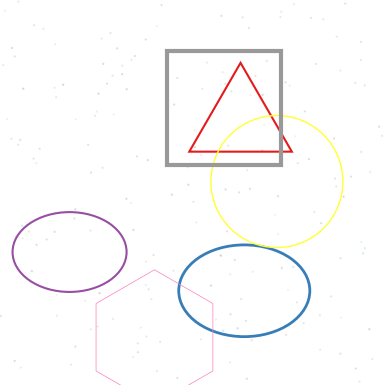[{"shape": "triangle", "thickness": 1.5, "radius": 0.77, "center": [0.625, 0.683]}, {"shape": "oval", "thickness": 2, "radius": 0.85, "center": [0.634, 0.245]}, {"shape": "oval", "thickness": 1.5, "radius": 0.74, "center": [0.181, 0.345]}, {"shape": "circle", "thickness": 1, "radius": 0.86, "center": [0.719, 0.528]}, {"shape": "hexagon", "thickness": 0.5, "radius": 0.88, "center": [0.401, 0.124]}, {"shape": "square", "thickness": 3, "radius": 0.74, "center": [0.582, 0.72]}]